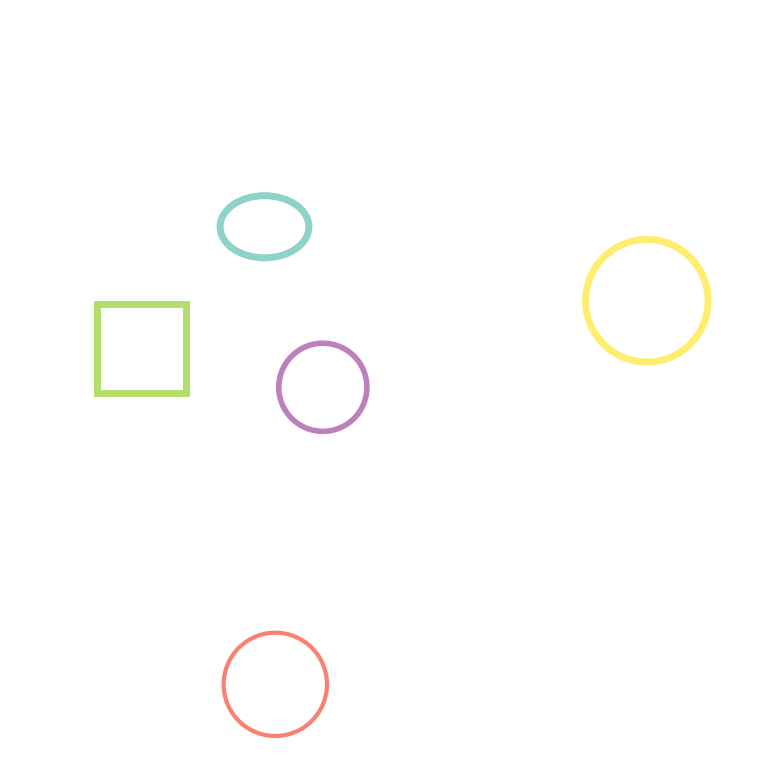[{"shape": "oval", "thickness": 2.5, "radius": 0.29, "center": [0.344, 0.706]}, {"shape": "circle", "thickness": 1.5, "radius": 0.34, "center": [0.358, 0.111]}, {"shape": "square", "thickness": 2.5, "radius": 0.29, "center": [0.184, 0.547]}, {"shape": "circle", "thickness": 2, "radius": 0.29, "center": [0.419, 0.497]}, {"shape": "circle", "thickness": 2.5, "radius": 0.4, "center": [0.84, 0.609]}]